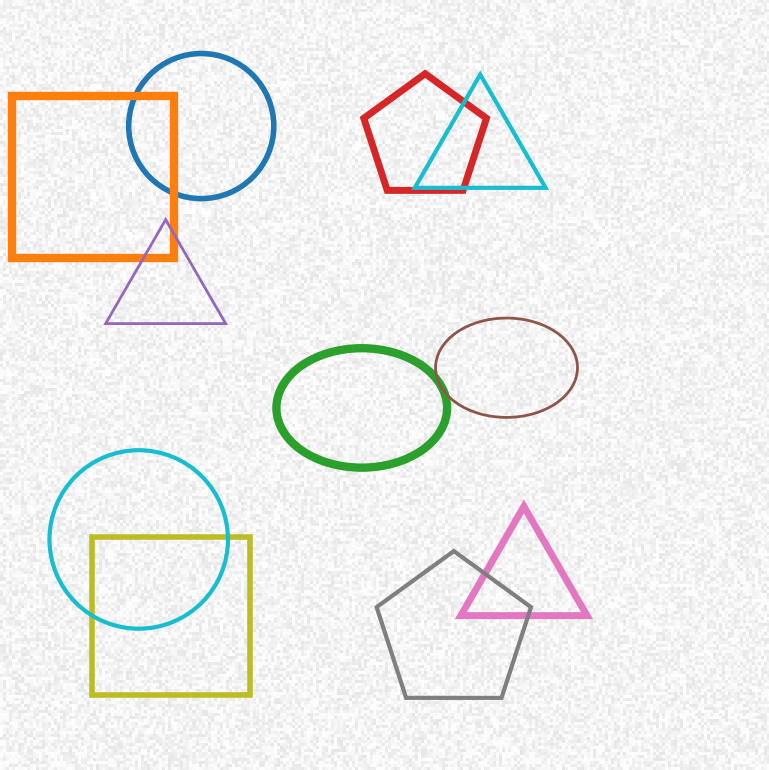[{"shape": "circle", "thickness": 2, "radius": 0.47, "center": [0.261, 0.836]}, {"shape": "square", "thickness": 3, "radius": 0.53, "center": [0.12, 0.77]}, {"shape": "oval", "thickness": 3, "radius": 0.55, "center": [0.47, 0.47]}, {"shape": "pentagon", "thickness": 2.5, "radius": 0.42, "center": [0.552, 0.821]}, {"shape": "triangle", "thickness": 1, "radius": 0.45, "center": [0.215, 0.625]}, {"shape": "oval", "thickness": 1, "radius": 0.46, "center": [0.658, 0.522]}, {"shape": "triangle", "thickness": 2.5, "radius": 0.47, "center": [0.68, 0.248]}, {"shape": "pentagon", "thickness": 1.5, "radius": 0.53, "center": [0.589, 0.179]}, {"shape": "square", "thickness": 2, "radius": 0.51, "center": [0.222, 0.2]}, {"shape": "circle", "thickness": 1.5, "radius": 0.58, "center": [0.18, 0.299]}, {"shape": "triangle", "thickness": 1.5, "radius": 0.49, "center": [0.624, 0.805]}]